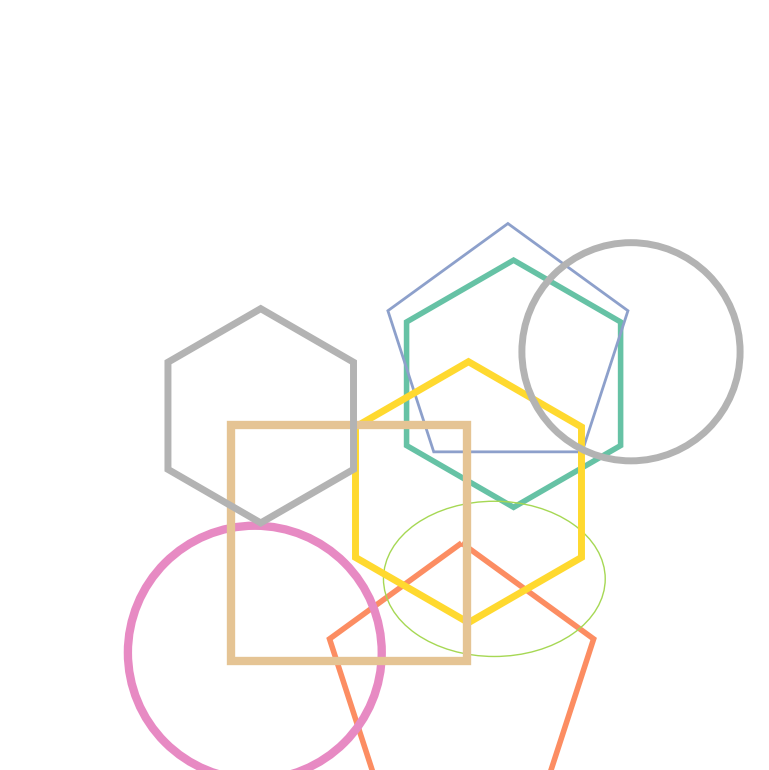[{"shape": "hexagon", "thickness": 2, "radius": 0.8, "center": [0.667, 0.502]}, {"shape": "pentagon", "thickness": 2, "radius": 0.9, "center": [0.599, 0.114]}, {"shape": "pentagon", "thickness": 1, "radius": 0.82, "center": [0.66, 0.546]}, {"shape": "circle", "thickness": 3, "radius": 0.82, "center": [0.331, 0.152]}, {"shape": "oval", "thickness": 0.5, "radius": 0.72, "center": [0.642, 0.248]}, {"shape": "hexagon", "thickness": 2.5, "radius": 0.85, "center": [0.608, 0.361]}, {"shape": "square", "thickness": 3, "radius": 0.77, "center": [0.454, 0.295]}, {"shape": "circle", "thickness": 2.5, "radius": 0.71, "center": [0.819, 0.543]}, {"shape": "hexagon", "thickness": 2.5, "radius": 0.7, "center": [0.339, 0.46]}]